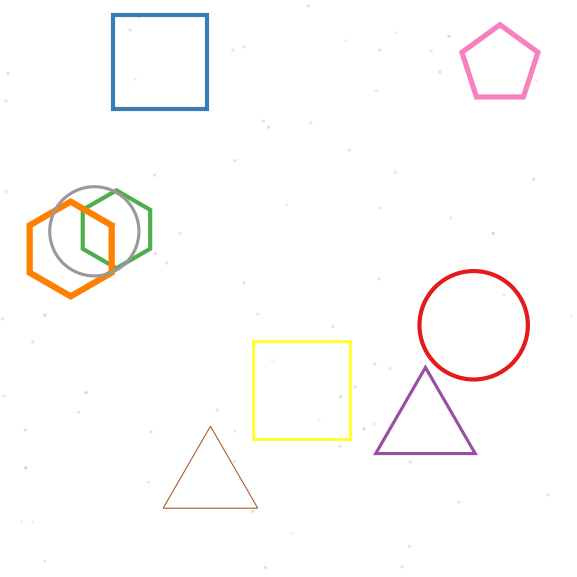[{"shape": "circle", "thickness": 2, "radius": 0.47, "center": [0.82, 0.436]}, {"shape": "square", "thickness": 2, "radius": 0.41, "center": [0.277, 0.891]}, {"shape": "hexagon", "thickness": 2, "radius": 0.34, "center": [0.202, 0.602]}, {"shape": "triangle", "thickness": 1.5, "radius": 0.5, "center": [0.737, 0.263]}, {"shape": "hexagon", "thickness": 3, "radius": 0.41, "center": [0.122, 0.568]}, {"shape": "square", "thickness": 1.5, "radius": 0.42, "center": [0.522, 0.324]}, {"shape": "triangle", "thickness": 0.5, "radius": 0.47, "center": [0.364, 0.166]}, {"shape": "pentagon", "thickness": 2.5, "radius": 0.35, "center": [0.866, 0.887]}, {"shape": "circle", "thickness": 1.5, "radius": 0.39, "center": [0.163, 0.599]}]